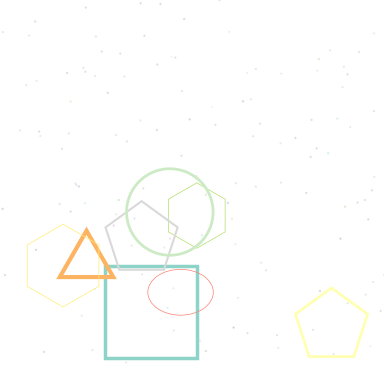[{"shape": "square", "thickness": 2.5, "radius": 0.6, "center": [0.391, 0.19]}, {"shape": "pentagon", "thickness": 2, "radius": 0.49, "center": [0.861, 0.154]}, {"shape": "oval", "thickness": 0.5, "radius": 0.43, "center": [0.469, 0.241]}, {"shape": "triangle", "thickness": 3, "radius": 0.4, "center": [0.225, 0.32]}, {"shape": "hexagon", "thickness": 0.5, "radius": 0.43, "center": [0.511, 0.44]}, {"shape": "pentagon", "thickness": 1.5, "radius": 0.49, "center": [0.368, 0.379]}, {"shape": "circle", "thickness": 2, "radius": 0.56, "center": [0.441, 0.449]}, {"shape": "hexagon", "thickness": 0.5, "radius": 0.54, "center": [0.164, 0.31]}]